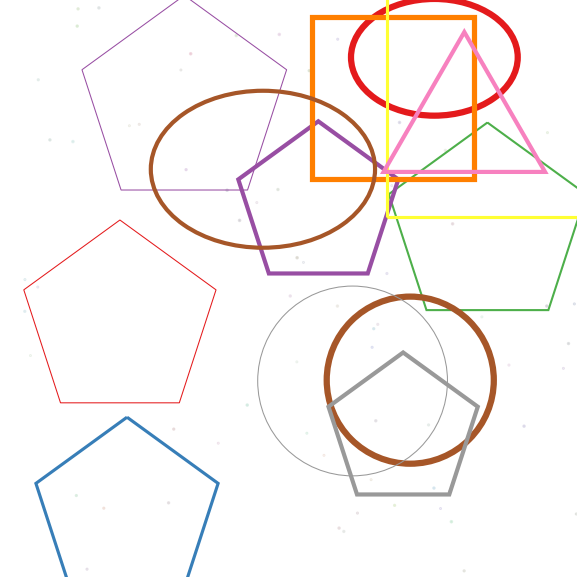[{"shape": "oval", "thickness": 3, "radius": 0.72, "center": [0.752, 0.9]}, {"shape": "pentagon", "thickness": 0.5, "radius": 0.87, "center": [0.208, 0.443]}, {"shape": "pentagon", "thickness": 1.5, "radius": 0.83, "center": [0.22, 0.111]}, {"shape": "pentagon", "thickness": 1, "radius": 0.9, "center": [0.844, 0.607]}, {"shape": "pentagon", "thickness": 0.5, "radius": 0.93, "center": [0.319, 0.821]}, {"shape": "pentagon", "thickness": 2, "radius": 0.73, "center": [0.551, 0.643]}, {"shape": "square", "thickness": 2.5, "radius": 0.7, "center": [0.681, 0.829]}, {"shape": "square", "thickness": 1.5, "radius": 0.98, "center": [0.866, 0.819]}, {"shape": "oval", "thickness": 2, "radius": 0.97, "center": [0.455, 0.706]}, {"shape": "circle", "thickness": 3, "radius": 0.72, "center": [0.71, 0.341]}, {"shape": "triangle", "thickness": 2, "radius": 0.81, "center": [0.804, 0.782]}, {"shape": "circle", "thickness": 0.5, "radius": 0.82, "center": [0.611, 0.339]}, {"shape": "pentagon", "thickness": 2, "radius": 0.68, "center": [0.698, 0.253]}]